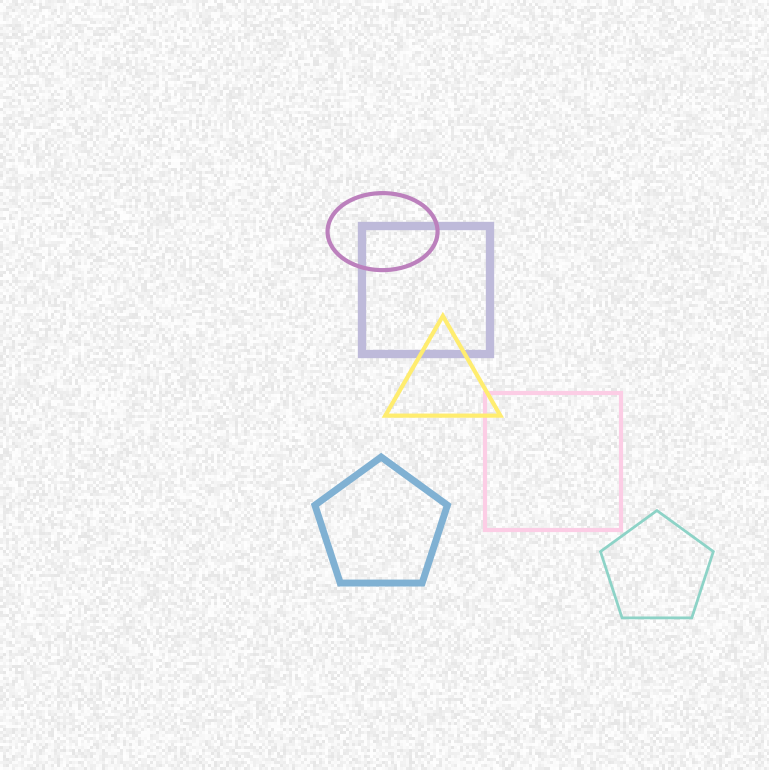[{"shape": "pentagon", "thickness": 1, "radius": 0.39, "center": [0.853, 0.26]}, {"shape": "square", "thickness": 3, "radius": 0.42, "center": [0.553, 0.623]}, {"shape": "pentagon", "thickness": 2.5, "radius": 0.45, "center": [0.495, 0.316]}, {"shape": "square", "thickness": 1.5, "radius": 0.44, "center": [0.718, 0.4]}, {"shape": "oval", "thickness": 1.5, "radius": 0.36, "center": [0.497, 0.699]}, {"shape": "triangle", "thickness": 1.5, "radius": 0.43, "center": [0.575, 0.503]}]